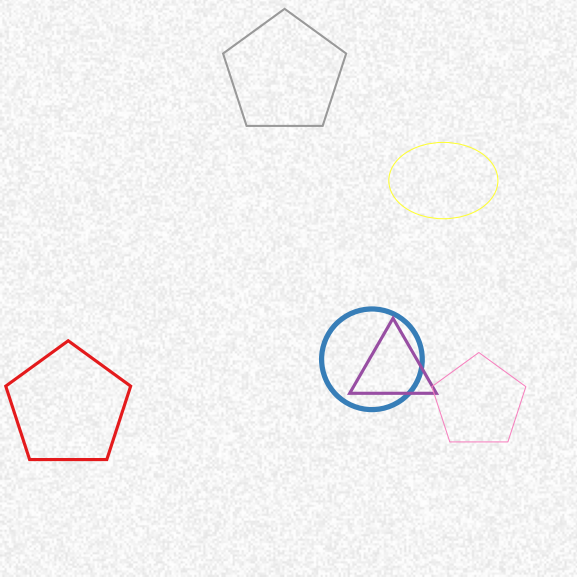[{"shape": "pentagon", "thickness": 1.5, "radius": 0.57, "center": [0.118, 0.295]}, {"shape": "circle", "thickness": 2.5, "radius": 0.44, "center": [0.644, 0.377]}, {"shape": "triangle", "thickness": 1.5, "radius": 0.43, "center": [0.681, 0.361]}, {"shape": "oval", "thickness": 0.5, "radius": 0.47, "center": [0.768, 0.686]}, {"shape": "pentagon", "thickness": 0.5, "radius": 0.43, "center": [0.829, 0.303]}, {"shape": "pentagon", "thickness": 1, "radius": 0.56, "center": [0.493, 0.872]}]